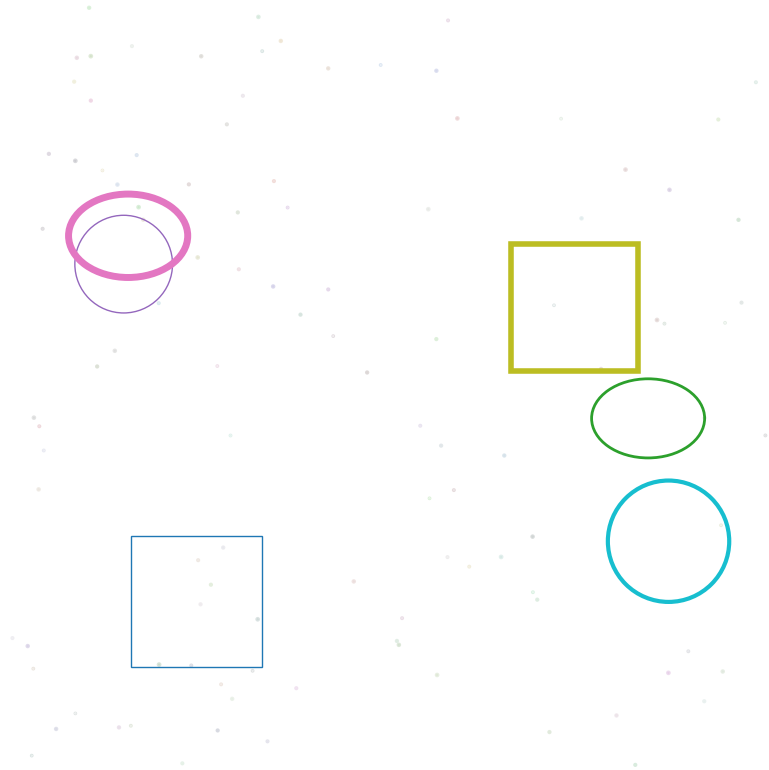[{"shape": "square", "thickness": 0.5, "radius": 0.43, "center": [0.256, 0.219]}, {"shape": "oval", "thickness": 1, "radius": 0.37, "center": [0.842, 0.457]}, {"shape": "circle", "thickness": 0.5, "radius": 0.32, "center": [0.161, 0.657]}, {"shape": "oval", "thickness": 2.5, "radius": 0.39, "center": [0.166, 0.694]}, {"shape": "square", "thickness": 2, "radius": 0.41, "center": [0.746, 0.601]}, {"shape": "circle", "thickness": 1.5, "radius": 0.39, "center": [0.868, 0.297]}]